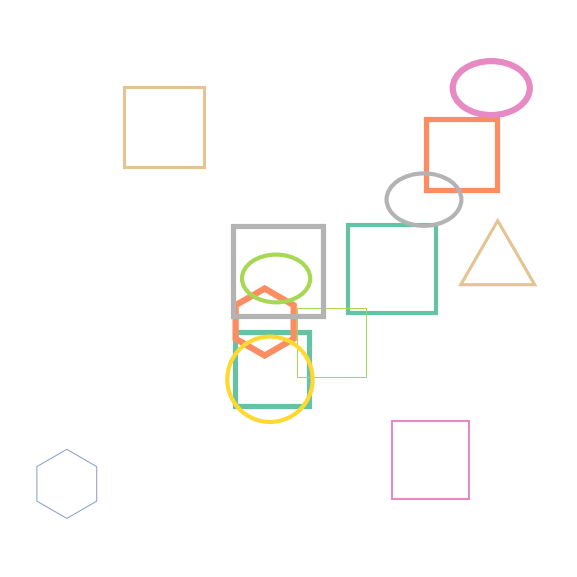[{"shape": "square", "thickness": 2.5, "radius": 0.32, "center": [0.471, 0.361]}, {"shape": "square", "thickness": 2, "radius": 0.38, "center": [0.679, 0.533]}, {"shape": "square", "thickness": 2.5, "radius": 0.31, "center": [0.8, 0.732]}, {"shape": "hexagon", "thickness": 3, "radius": 0.29, "center": [0.458, 0.442]}, {"shape": "hexagon", "thickness": 0.5, "radius": 0.3, "center": [0.116, 0.161]}, {"shape": "oval", "thickness": 3, "radius": 0.33, "center": [0.851, 0.847]}, {"shape": "square", "thickness": 1, "radius": 0.34, "center": [0.745, 0.202]}, {"shape": "oval", "thickness": 2, "radius": 0.3, "center": [0.478, 0.517]}, {"shape": "square", "thickness": 0.5, "radius": 0.3, "center": [0.574, 0.406]}, {"shape": "circle", "thickness": 2, "radius": 0.37, "center": [0.467, 0.342]}, {"shape": "square", "thickness": 1.5, "radius": 0.35, "center": [0.284, 0.779]}, {"shape": "triangle", "thickness": 1.5, "radius": 0.37, "center": [0.862, 0.543]}, {"shape": "square", "thickness": 2.5, "radius": 0.39, "center": [0.481, 0.53]}, {"shape": "oval", "thickness": 2, "radius": 0.32, "center": [0.734, 0.654]}]